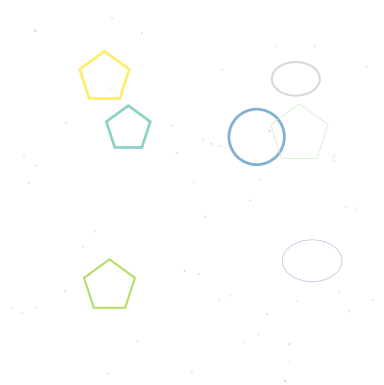[{"shape": "pentagon", "thickness": 2, "radius": 0.3, "center": [0.333, 0.666]}, {"shape": "oval", "thickness": 0.5, "radius": 0.39, "center": [0.811, 0.323]}, {"shape": "circle", "thickness": 2, "radius": 0.36, "center": [0.667, 0.644]}, {"shape": "pentagon", "thickness": 1.5, "radius": 0.35, "center": [0.284, 0.257]}, {"shape": "oval", "thickness": 1.5, "radius": 0.31, "center": [0.768, 0.795]}, {"shape": "pentagon", "thickness": 0.5, "radius": 0.39, "center": [0.778, 0.652]}, {"shape": "pentagon", "thickness": 2, "radius": 0.34, "center": [0.271, 0.799]}]